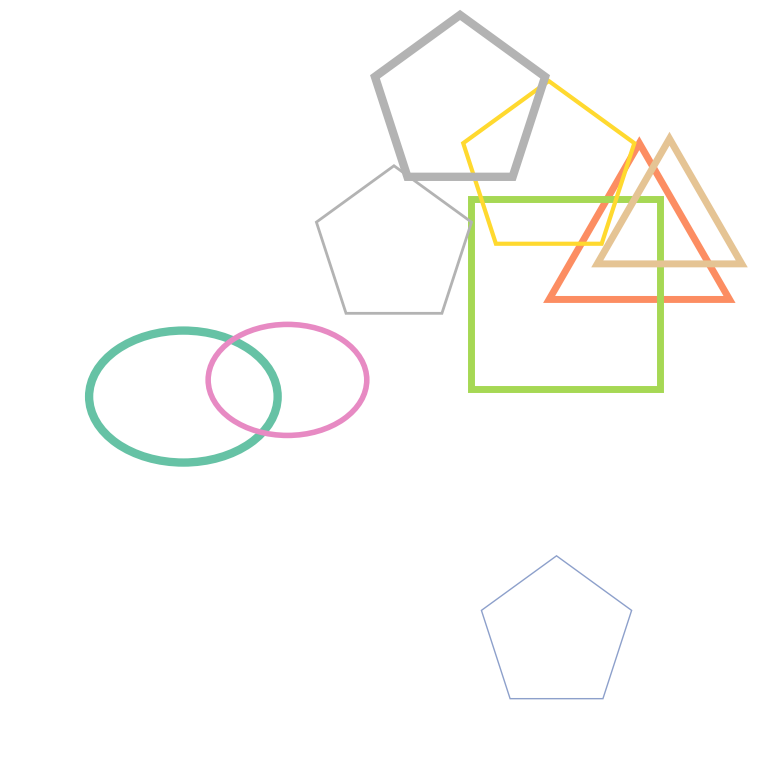[{"shape": "oval", "thickness": 3, "radius": 0.61, "center": [0.238, 0.485]}, {"shape": "triangle", "thickness": 2.5, "radius": 0.68, "center": [0.83, 0.679]}, {"shape": "pentagon", "thickness": 0.5, "radius": 0.51, "center": [0.723, 0.176]}, {"shape": "oval", "thickness": 2, "radius": 0.52, "center": [0.373, 0.507]}, {"shape": "square", "thickness": 2.5, "radius": 0.62, "center": [0.735, 0.618]}, {"shape": "pentagon", "thickness": 1.5, "radius": 0.58, "center": [0.713, 0.778]}, {"shape": "triangle", "thickness": 2.5, "radius": 0.54, "center": [0.869, 0.711]}, {"shape": "pentagon", "thickness": 1, "radius": 0.53, "center": [0.512, 0.679]}, {"shape": "pentagon", "thickness": 3, "radius": 0.58, "center": [0.597, 0.864]}]